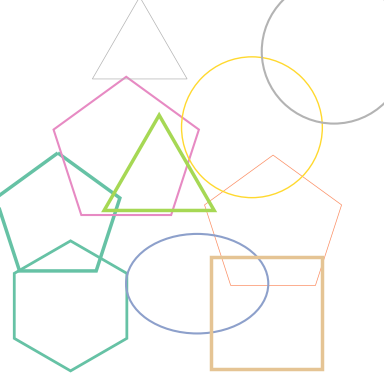[{"shape": "hexagon", "thickness": 2, "radius": 0.84, "center": [0.183, 0.206]}, {"shape": "pentagon", "thickness": 2.5, "radius": 0.85, "center": [0.15, 0.433]}, {"shape": "pentagon", "thickness": 0.5, "radius": 0.94, "center": [0.709, 0.41]}, {"shape": "oval", "thickness": 1.5, "radius": 0.92, "center": [0.512, 0.263]}, {"shape": "pentagon", "thickness": 1.5, "radius": 0.99, "center": [0.328, 0.602]}, {"shape": "triangle", "thickness": 2.5, "radius": 0.83, "center": [0.413, 0.536]}, {"shape": "circle", "thickness": 1, "radius": 0.91, "center": [0.654, 0.669]}, {"shape": "square", "thickness": 2.5, "radius": 0.72, "center": [0.692, 0.187]}, {"shape": "triangle", "thickness": 0.5, "radius": 0.71, "center": [0.363, 0.866]}, {"shape": "circle", "thickness": 1.5, "radius": 0.94, "center": [0.868, 0.867]}]